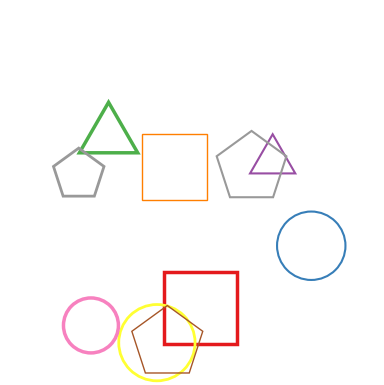[{"shape": "square", "thickness": 2.5, "radius": 0.47, "center": [0.521, 0.2]}, {"shape": "circle", "thickness": 1.5, "radius": 0.44, "center": [0.808, 0.362]}, {"shape": "triangle", "thickness": 2.5, "radius": 0.44, "center": [0.282, 0.647]}, {"shape": "triangle", "thickness": 1.5, "radius": 0.34, "center": [0.708, 0.583]}, {"shape": "square", "thickness": 1, "radius": 0.43, "center": [0.453, 0.567]}, {"shape": "circle", "thickness": 2, "radius": 0.5, "center": [0.408, 0.11]}, {"shape": "pentagon", "thickness": 1, "radius": 0.48, "center": [0.435, 0.11]}, {"shape": "circle", "thickness": 2.5, "radius": 0.36, "center": [0.236, 0.155]}, {"shape": "pentagon", "thickness": 1.5, "radius": 0.48, "center": [0.653, 0.565]}, {"shape": "pentagon", "thickness": 2, "radius": 0.34, "center": [0.205, 0.546]}]